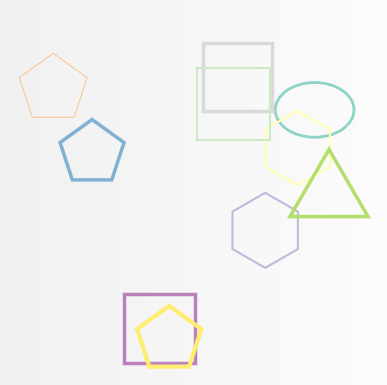[{"shape": "oval", "thickness": 2, "radius": 0.51, "center": [0.812, 0.715]}, {"shape": "hexagon", "thickness": 1.5, "radius": 0.48, "center": [0.768, 0.615]}, {"shape": "hexagon", "thickness": 1.5, "radius": 0.49, "center": [0.684, 0.402]}, {"shape": "pentagon", "thickness": 2.5, "radius": 0.43, "center": [0.238, 0.603]}, {"shape": "pentagon", "thickness": 0.5, "radius": 0.46, "center": [0.137, 0.77]}, {"shape": "triangle", "thickness": 2.5, "radius": 0.58, "center": [0.849, 0.496]}, {"shape": "square", "thickness": 2.5, "radius": 0.44, "center": [0.613, 0.8]}, {"shape": "square", "thickness": 2.5, "radius": 0.45, "center": [0.412, 0.147]}, {"shape": "square", "thickness": 1.5, "radius": 0.47, "center": [0.603, 0.73]}, {"shape": "pentagon", "thickness": 3, "radius": 0.44, "center": [0.437, 0.118]}]